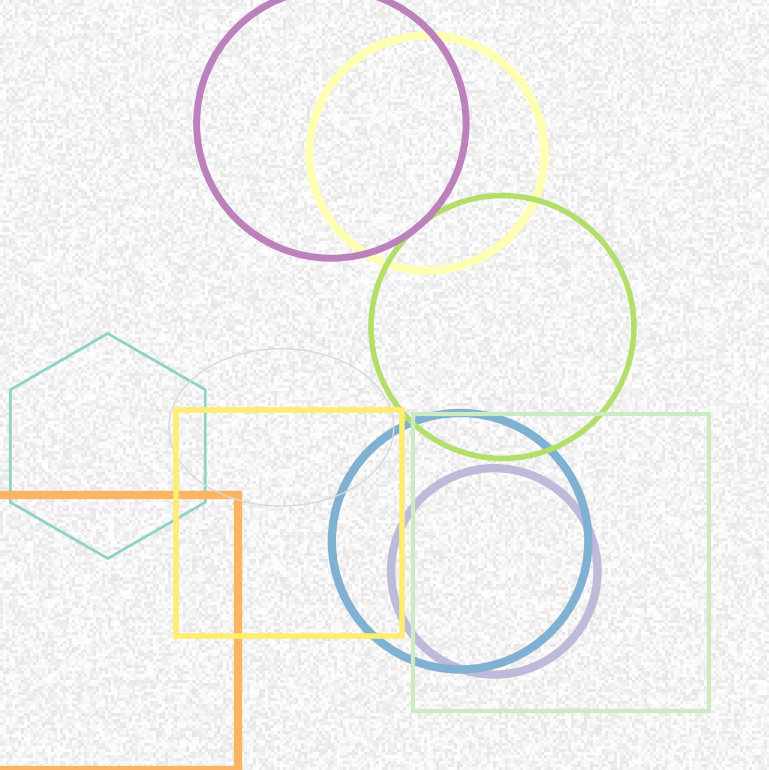[{"shape": "hexagon", "thickness": 1, "radius": 0.73, "center": [0.14, 0.421]}, {"shape": "circle", "thickness": 3, "radius": 0.76, "center": [0.554, 0.801]}, {"shape": "circle", "thickness": 3, "radius": 0.67, "center": [0.642, 0.258]}, {"shape": "circle", "thickness": 3, "radius": 0.83, "center": [0.598, 0.297]}, {"shape": "square", "thickness": 3, "radius": 0.89, "center": [0.13, 0.179]}, {"shape": "circle", "thickness": 2, "radius": 0.85, "center": [0.653, 0.575]}, {"shape": "oval", "thickness": 0.5, "radius": 0.73, "center": [0.365, 0.445]}, {"shape": "circle", "thickness": 2.5, "radius": 0.87, "center": [0.43, 0.84]}, {"shape": "square", "thickness": 1.5, "radius": 0.96, "center": [0.728, 0.269]}, {"shape": "square", "thickness": 2, "radius": 0.73, "center": [0.376, 0.321]}]